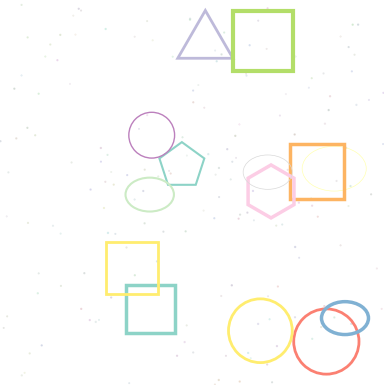[{"shape": "pentagon", "thickness": 1.5, "radius": 0.31, "center": [0.472, 0.57]}, {"shape": "square", "thickness": 2.5, "radius": 0.31, "center": [0.391, 0.198]}, {"shape": "oval", "thickness": 0.5, "radius": 0.42, "center": [0.868, 0.562]}, {"shape": "triangle", "thickness": 2, "radius": 0.41, "center": [0.533, 0.89]}, {"shape": "circle", "thickness": 2, "radius": 0.42, "center": [0.848, 0.113]}, {"shape": "oval", "thickness": 2.5, "radius": 0.31, "center": [0.896, 0.174]}, {"shape": "square", "thickness": 2.5, "radius": 0.35, "center": [0.823, 0.555]}, {"shape": "square", "thickness": 3, "radius": 0.39, "center": [0.683, 0.894]}, {"shape": "hexagon", "thickness": 2.5, "radius": 0.34, "center": [0.704, 0.503]}, {"shape": "oval", "thickness": 0.5, "radius": 0.32, "center": [0.695, 0.553]}, {"shape": "circle", "thickness": 1, "radius": 0.3, "center": [0.394, 0.649]}, {"shape": "oval", "thickness": 1.5, "radius": 0.31, "center": [0.389, 0.495]}, {"shape": "circle", "thickness": 2, "radius": 0.41, "center": [0.676, 0.141]}, {"shape": "square", "thickness": 2, "radius": 0.34, "center": [0.342, 0.304]}]